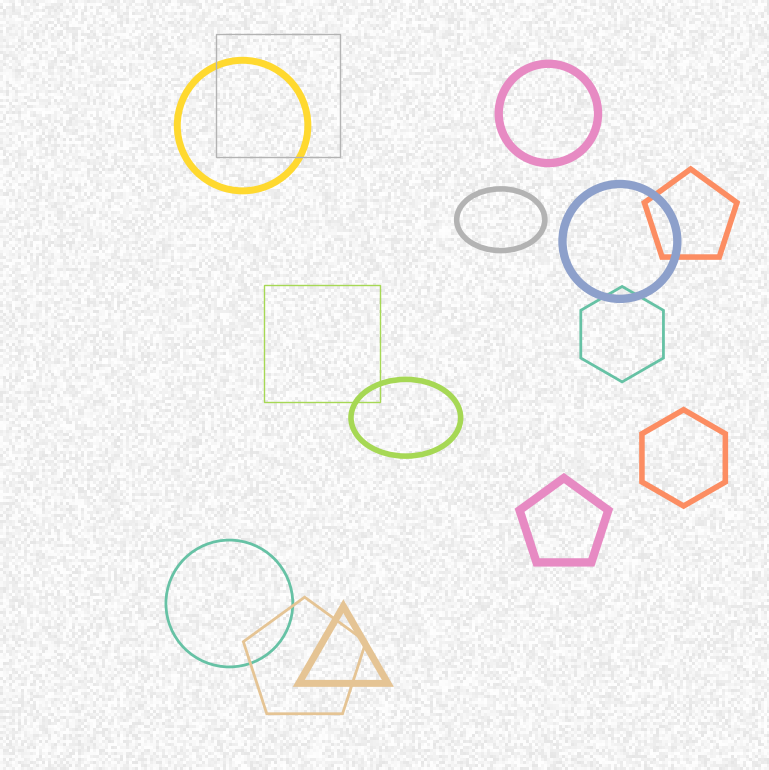[{"shape": "circle", "thickness": 1, "radius": 0.41, "center": [0.298, 0.216]}, {"shape": "hexagon", "thickness": 1, "radius": 0.31, "center": [0.808, 0.566]}, {"shape": "hexagon", "thickness": 2, "radius": 0.31, "center": [0.888, 0.405]}, {"shape": "pentagon", "thickness": 2, "radius": 0.32, "center": [0.897, 0.717]}, {"shape": "circle", "thickness": 3, "radius": 0.37, "center": [0.805, 0.686]}, {"shape": "pentagon", "thickness": 3, "radius": 0.3, "center": [0.732, 0.319]}, {"shape": "circle", "thickness": 3, "radius": 0.32, "center": [0.712, 0.853]}, {"shape": "oval", "thickness": 2, "radius": 0.36, "center": [0.527, 0.457]}, {"shape": "square", "thickness": 0.5, "radius": 0.38, "center": [0.418, 0.554]}, {"shape": "circle", "thickness": 2.5, "radius": 0.42, "center": [0.315, 0.837]}, {"shape": "triangle", "thickness": 2.5, "radius": 0.33, "center": [0.446, 0.146]}, {"shape": "pentagon", "thickness": 1, "radius": 0.42, "center": [0.396, 0.141]}, {"shape": "oval", "thickness": 2, "radius": 0.29, "center": [0.65, 0.715]}, {"shape": "square", "thickness": 0.5, "radius": 0.4, "center": [0.361, 0.876]}]